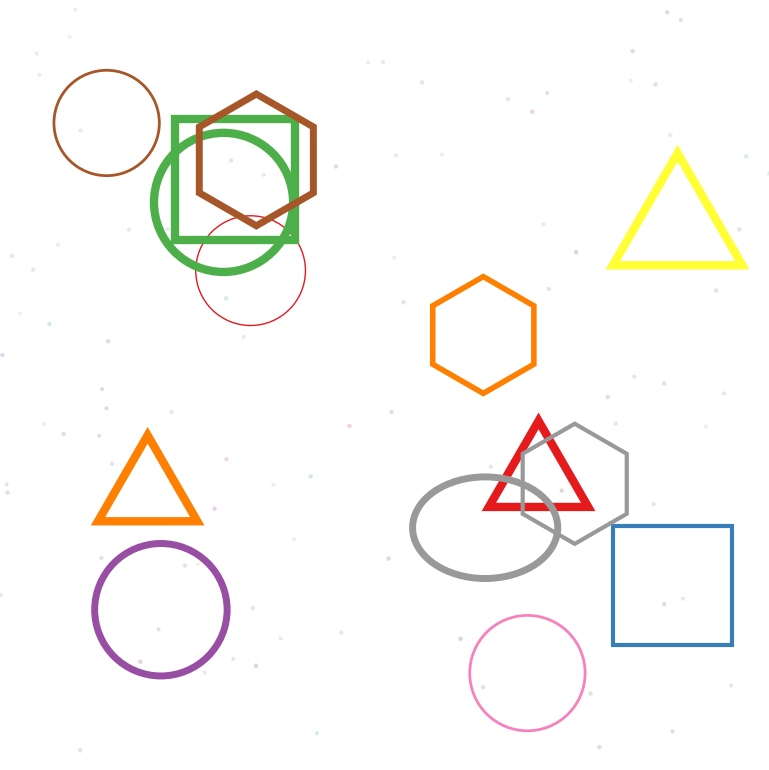[{"shape": "circle", "thickness": 0.5, "radius": 0.36, "center": [0.325, 0.649]}, {"shape": "triangle", "thickness": 3, "radius": 0.37, "center": [0.699, 0.379]}, {"shape": "square", "thickness": 1.5, "radius": 0.39, "center": [0.873, 0.239]}, {"shape": "square", "thickness": 3, "radius": 0.39, "center": [0.305, 0.767]}, {"shape": "circle", "thickness": 3, "radius": 0.45, "center": [0.29, 0.737]}, {"shape": "circle", "thickness": 2.5, "radius": 0.43, "center": [0.209, 0.208]}, {"shape": "hexagon", "thickness": 2, "radius": 0.38, "center": [0.628, 0.565]}, {"shape": "triangle", "thickness": 3, "radius": 0.37, "center": [0.192, 0.36]}, {"shape": "triangle", "thickness": 3, "radius": 0.49, "center": [0.88, 0.704]}, {"shape": "hexagon", "thickness": 2.5, "radius": 0.43, "center": [0.333, 0.792]}, {"shape": "circle", "thickness": 1, "radius": 0.34, "center": [0.138, 0.84]}, {"shape": "circle", "thickness": 1, "radius": 0.37, "center": [0.685, 0.126]}, {"shape": "oval", "thickness": 2.5, "radius": 0.47, "center": [0.63, 0.315]}, {"shape": "hexagon", "thickness": 1.5, "radius": 0.39, "center": [0.746, 0.372]}]